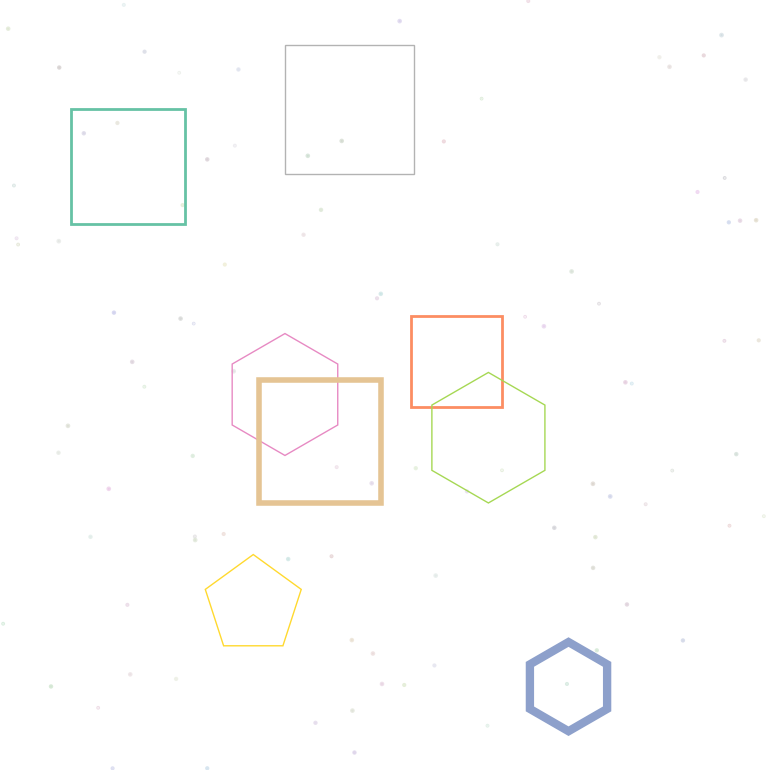[{"shape": "square", "thickness": 1, "radius": 0.37, "center": [0.166, 0.784]}, {"shape": "square", "thickness": 1, "radius": 0.3, "center": [0.593, 0.53]}, {"shape": "hexagon", "thickness": 3, "radius": 0.29, "center": [0.738, 0.108]}, {"shape": "hexagon", "thickness": 0.5, "radius": 0.4, "center": [0.37, 0.488]}, {"shape": "hexagon", "thickness": 0.5, "radius": 0.42, "center": [0.634, 0.432]}, {"shape": "pentagon", "thickness": 0.5, "radius": 0.33, "center": [0.329, 0.214]}, {"shape": "square", "thickness": 2, "radius": 0.4, "center": [0.415, 0.427]}, {"shape": "square", "thickness": 0.5, "radius": 0.42, "center": [0.454, 0.858]}]